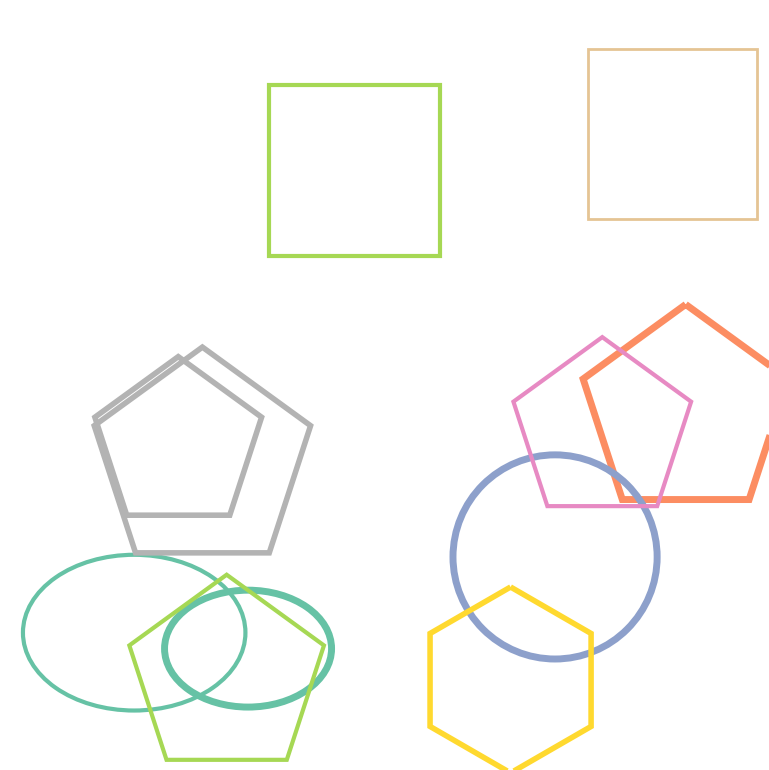[{"shape": "oval", "thickness": 2.5, "radius": 0.54, "center": [0.322, 0.158]}, {"shape": "oval", "thickness": 1.5, "radius": 0.72, "center": [0.174, 0.178]}, {"shape": "pentagon", "thickness": 2.5, "radius": 0.7, "center": [0.891, 0.465]}, {"shape": "circle", "thickness": 2.5, "radius": 0.66, "center": [0.721, 0.277]}, {"shape": "pentagon", "thickness": 1.5, "radius": 0.61, "center": [0.782, 0.441]}, {"shape": "pentagon", "thickness": 1.5, "radius": 0.66, "center": [0.294, 0.121]}, {"shape": "square", "thickness": 1.5, "radius": 0.55, "center": [0.46, 0.779]}, {"shape": "hexagon", "thickness": 2, "radius": 0.6, "center": [0.663, 0.117]}, {"shape": "square", "thickness": 1, "radius": 0.55, "center": [0.873, 0.826]}, {"shape": "pentagon", "thickness": 2, "radius": 0.57, "center": [0.231, 0.423]}, {"shape": "pentagon", "thickness": 2, "radius": 0.74, "center": [0.263, 0.402]}]